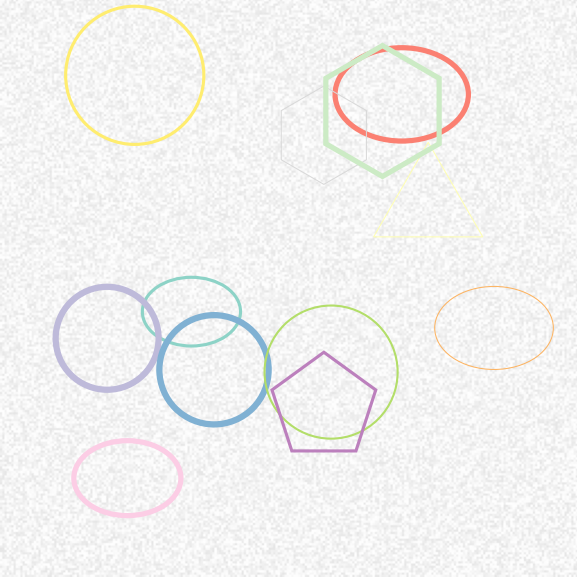[{"shape": "oval", "thickness": 1.5, "radius": 0.42, "center": [0.332, 0.459]}, {"shape": "triangle", "thickness": 0.5, "radius": 0.55, "center": [0.741, 0.644]}, {"shape": "circle", "thickness": 3, "radius": 0.45, "center": [0.186, 0.413]}, {"shape": "oval", "thickness": 2.5, "radius": 0.58, "center": [0.696, 0.836]}, {"shape": "circle", "thickness": 3, "radius": 0.47, "center": [0.371, 0.359]}, {"shape": "oval", "thickness": 0.5, "radius": 0.51, "center": [0.855, 0.431]}, {"shape": "circle", "thickness": 1, "radius": 0.58, "center": [0.573, 0.355]}, {"shape": "oval", "thickness": 2.5, "radius": 0.46, "center": [0.221, 0.171]}, {"shape": "hexagon", "thickness": 0.5, "radius": 0.43, "center": [0.561, 0.765]}, {"shape": "pentagon", "thickness": 1.5, "radius": 0.47, "center": [0.561, 0.295]}, {"shape": "hexagon", "thickness": 2.5, "radius": 0.57, "center": [0.662, 0.807]}, {"shape": "circle", "thickness": 1.5, "radius": 0.6, "center": [0.233, 0.869]}]